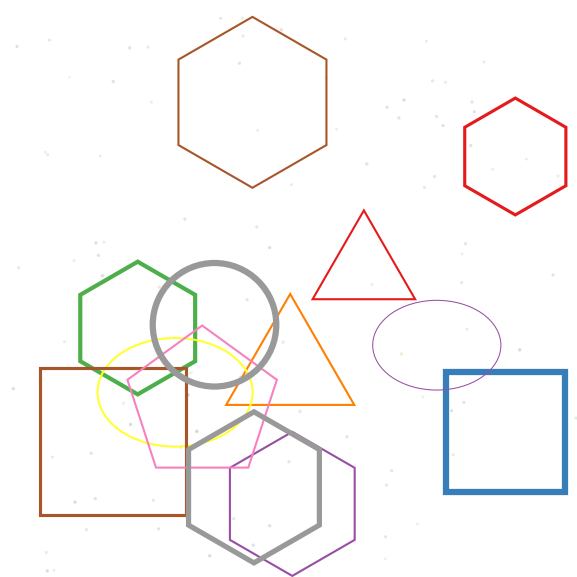[{"shape": "hexagon", "thickness": 1.5, "radius": 0.51, "center": [0.892, 0.728]}, {"shape": "triangle", "thickness": 1, "radius": 0.51, "center": [0.63, 0.532]}, {"shape": "square", "thickness": 3, "radius": 0.52, "center": [0.875, 0.251]}, {"shape": "hexagon", "thickness": 2, "radius": 0.57, "center": [0.238, 0.431]}, {"shape": "hexagon", "thickness": 1, "radius": 0.62, "center": [0.506, 0.127]}, {"shape": "oval", "thickness": 0.5, "radius": 0.55, "center": [0.756, 0.401]}, {"shape": "triangle", "thickness": 1, "radius": 0.64, "center": [0.503, 0.362]}, {"shape": "oval", "thickness": 1, "radius": 0.67, "center": [0.303, 0.32]}, {"shape": "square", "thickness": 1.5, "radius": 0.63, "center": [0.195, 0.234]}, {"shape": "hexagon", "thickness": 1, "radius": 0.74, "center": [0.437, 0.822]}, {"shape": "pentagon", "thickness": 1, "radius": 0.68, "center": [0.35, 0.299]}, {"shape": "hexagon", "thickness": 2.5, "radius": 0.65, "center": [0.44, 0.155]}, {"shape": "circle", "thickness": 3, "radius": 0.53, "center": [0.371, 0.437]}]